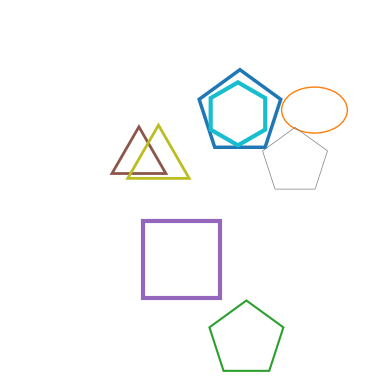[{"shape": "pentagon", "thickness": 2.5, "radius": 0.56, "center": [0.623, 0.708]}, {"shape": "oval", "thickness": 1, "radius": 0.43, "center": [0.817, 0.714]}, {"shape": "pentagon", "thickness": 1.5, "radius": 0.51, "center": [0.64, 0.118]}, {"shape": "square", "thickness": 3, "radius": 0.5, "center": [0.472, 0.327]}, {"shape": "triangle", "thickness": 2, "radius": 0.4, "center": [0.361, 0.59]}, {"shape": "pentagon", "thickness": 0.5, "radius": 0.44, "center": [0.766, 0.581]}, {"shape": "triangle", "thickness": 2, "radius": 0.46, "center": [0.412, 0.583]}, {"shape": "hexagon", "thickness": 3, "radius": 0.41, "center": [0.618, 0.704]}]